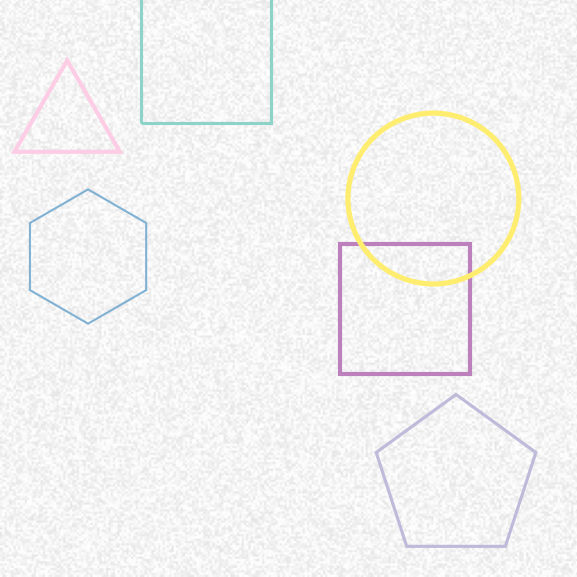[{"shape": "square", "thickness": 1.5, "radius": 0.56, "center": [0.356, 0.898]}, {"shape": "pentagon", "thickness": 1.5, "radius": 0.73, "center": [0.79, 0.171]}, {"shape": "hexagon", "thickness": 1, "radius": 0.58, "center": [0.152, 0.555]}, {"shape": "triangle", "thickness": 2, "radius": 0.53, "center": [0.116, 0.789]}, {"shape": "square", "thickness": 2, "radius": 0.56, "center": [0.701, 0.464]}, {"shape": "circle", "thickness": 2.5, "radius": 0.74, "center": [0.75, 0.655]}]